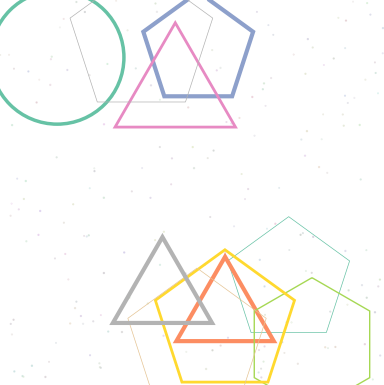[{"shape": "circle", "thickness": 2.5, "radius": 0.87, "center": [0.149, 0.851]}, {"shape": "pentagon", "thickness": 0.5, "radius": 0.83, "center": [0.75, 0.271]}, {"shape": "triangle", "thickness": 3, "radius": 0.73, "center": [0.585, 0.187]}, {"shape": "pentagon", "thickness": 3, "radius": 0.75, "center": [0.515, 0.871]}, {"shape": "triangle", "thickness": 2, "radius": 0.9, "center": [0.455, 0.76]}, {"shape": "hexagon", "thickness": 1, "radius": 0.87, "center": [0.81, 0.106]}, {"shape": "pentagon", "thickness": 2, "radius": 0.95, "center": [0.584, 0.161]}, {"shape": "pentagon", "thickness": 0.5, "radius": 0.94, "center": [0.512, 0.115]}, {"shape": "triangle", "thickness": 3, "radius": 0.74, "center": [0.422, 0.236]}, {"shape": "pentagon", "thickness": 0.5, "radius": 0.97, "center": [0.367, 0.893]}]